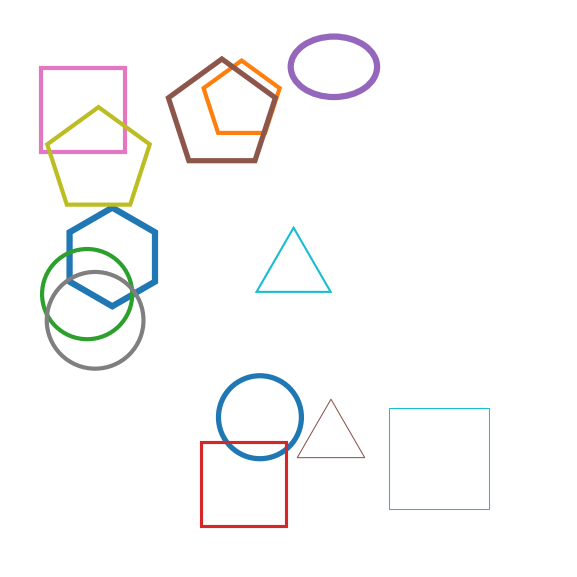[{"shape": "circle", "thickness": 2.5, "radius": 0.36, "center": [0.45, 0.277]}, {"shape": "hexagon", "thickness": 3, "radius": 0.43, "center": [0.194, 0.554]}, {"shape": "pentagon", "thickness": 2, "radius": 0.35, "center": [0.418, 0.825]}, {"shape": "circle", "thickness": 2, "radius": 0.39, "center": [0.151, 0.49]}, {"shape": "square", "thickness": 1.5, "radius": 0.37, "center": [0.422, 0.161]}, {"shape": "oval", "thickness": 3, "radius": 0.37, "center": [0.578, 0.883]}, {"shape": "triangle", "thickness": 0.5, "radius": 0.34, "center": [0.573, 0.24]}, {"shape": "pentagon", "thickness": 2.5, "radius": 0.49, "center": [0.384, 0.8]}, {"shape": "square", "thickness": 2, "radius": 0.37, "center": [0.144, 0.809]}, {"shape": "circle", "thickness": 2, "radius": 0.42, "center": [0.165, 0.444]}, {"shape": "pentagon", "thickness": 2, "radius": 0.47, "center": [0.171, 0.72]}, {"shape": "square", "thickness": 0.5, "radius": 0.43, "center": [0.76, 0.205]}, {"shape": "triangle", "thickness": 1, "radius": 0.37, "center": [0.508, 0.531]}]